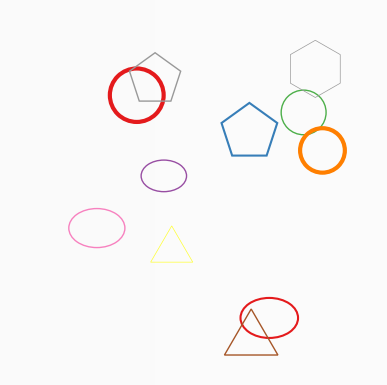[{"shape": "oval", "thickness": 1.5, "radius": 0.37, "center": [0.695, 0.174]}, {"shape": "circle", "thickness": 3, "radius": 0.35, "center": [0.353, 0.753]}, {"shape": "pentagon", "thickness": 1.5, "radius": 0.38, "center": [0.644, 0.657]}, {"shape": "circle", "thickness": 1, "radius": 0.29, "center": [0.784, 0.708]}, {"shape": "oval", "thickness": 1, "radius": 0.29, "center": [0.423, 0.543]}, {"shape": "circle", "thickness": 3, "radius": 0.29, "center": [0.832, 0.609]}, {"shape": "triangle", "thickness": 0.5, "radius": 0.31, "center": [0.443, 0.35]}, {"shape": "triangle", "thickness": 1, "radius": 0.4, "center": [0.648, 0.118]}, {"shape": "oval", "thickness": 1, "radius": 0.36, "center": [0.25, 0.408]}, {"shape": "pentagon", "thickness": 1, "radius": 0.35, "center": [0.4, 0.794]}, {"shape": "hexagon", "thickness": 0.5, "radius": 0.37, "center": [0.814, 0.821]}]